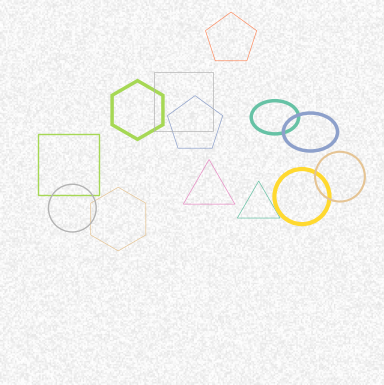[{"shape": "oval", "thickness": 2.5, "radius": 0.31, "center": [0.714, 0.695]}, {"shape": "triangle", "thickness": 0.5, "radius": 0.32, "center": [0.672, 0.466]}, {"shape": "pentagon", "thickness": 0.5, "radius": 0.35, "center": [0.6, 0.899]}, {"shape": "oval", "thickness": 2.5, "radius": 0.35, "center": [0.806, 0.657]}, {"shape": "pentagon", "thickness": 0.5, "radius": 0.38, "center": [0.507, 0.676]}, {"shape": "triangle", "thickness": 0.5, "radius": 0.39, "center": [0.543, 0.508]}, {"shape": "hexagon", "thickness": 2.5, "radius": 0.38, "center": [0.357, 0.714]}, {"shape": "square", "thickness": 1, "radius": 0.39, "center": [0.178, 0.573]}, {"shape": "circle", "thickness": 3, "radius": 0.36, "center": [0.784, 0.489]}, {"shape": "hexagon", "thickness": 0.5, "radius": 0.41, "center": [0.307, 0.431]}, {"shape": "circle", "thickness": 1.5, "radius": 0.32, "center": [0.883, 0.541]}, {"shape": "circle", "thickness": 1, "radius": 0.31, "center": [0.188, 0.459]}, {"shape": "square", "thickness": 0.5, "radius": 0.39, "center": [0.477, 0.736]}]